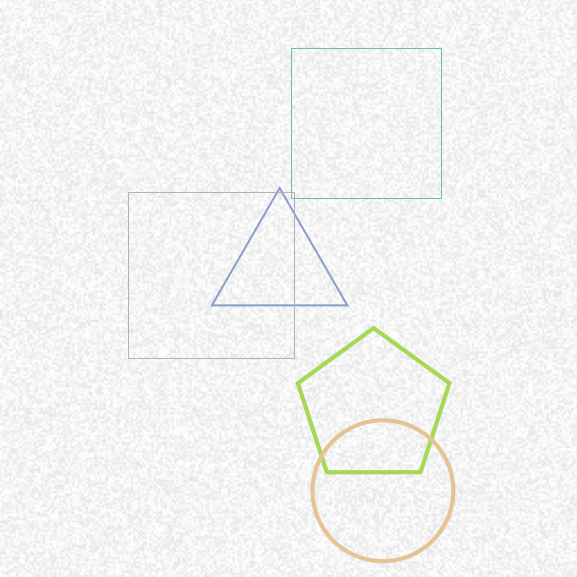[{"shape": "square", "thickness": 0.5, "radius": 0.65, "center": [0.634, 0.786]}, {"shape": "triangle", "thickness": 1, "radius": 0.68, "center": [0.484, 0.538]}, {"shape": "pentagon", "thickness": 2, "radius": 0.69, "center": [0.647, 0.293]}, {"shape": "circle", "thickness": 2, "radius": 0.61, "center": [0.663, 0.149]}, {"shape": "square", "thickness": 0.5, "radius": 0.72, "center": [0.366, 0.523]}]